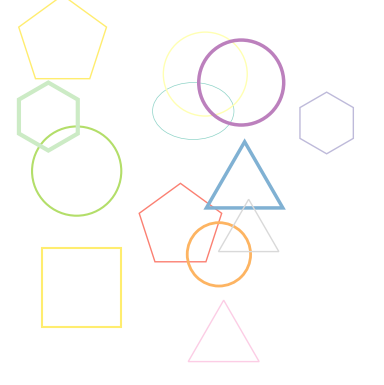[{"shape": "oval", "thickness": 0.5, "radius": 0.53, "center": [0.502, 0.712]}, {"shape": "circle", "thickness": 1, "radius": 0.54, "center": [0.533, 0.808]}, {"shape": "hexagon", "thickness": 1, "radius": 0.4, "center": [0.848, 0.681]}, {"shape": "pentagon", "thickness": 1, "radius": 0.56, "center": [0.469, 0.411]}, {"shape": "triangle", "thickness": 2.5, "radius": 0.57, "center": [0.635, 0.517]}, {"shape": "circle", "thickness": 2, "radius": 0.41, "center": [0.569, 0.339]}, {"shape": "circle", "thickness": 1.5, "radius": 0.58, "center": [0.199, 0.556]}, {"shape": "triangle", "thickness": 1, "radius": 0.53, "center": [0.581, 0.114]}, {"shape": "triangle", "thickness": 1, "radius": 0.45, "center": [0.646, 0.392]}, {"shape": "circle", "thickness": 2.5, "radius": 0.55, "center": [0.627, 0.786]}, {"shape": "hexagon", "thickness": 3, "radius": 0.44, "center": [0.126, 0.697]}, {"shape": "pentagon", "thickness": 1, "radius": 0.6, "center": [0.163, 0.893]}, {"shape": "square", "thickness": 1.5, "radius": 0.51, "center": [0.211, 0.254]}]